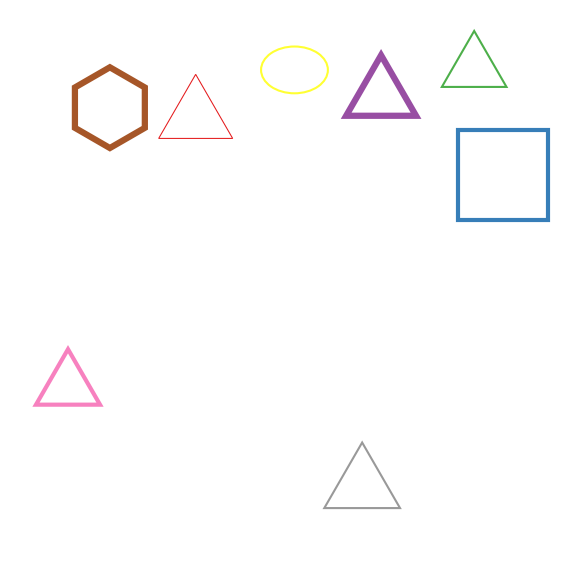[{"shape": "triangle", "thickness": 0.5, "radius": 0.37, "center": [0.339, 0.796]}, {"shape": "square", "thickness": 2, "radius": 0.39, "center": [0.872, 0.696]}, {"shape": "triangle", "thickness": 1, "radius": 0.32, "center": [0.821, 0.881]}, {"shape": "triangle", "thickness": 3, "radius": 0.35, "center": [0.66, 0.834]}, {"shape": "oval", "thickness": 1, "radius": 0.29, "center": [0.51, 0.878]}, {"shape": "hexagon", "thickness": 3, "radius": 0.35, "center": [0.19, 0.813]}, {"shape": "triangle", "thickness": 2, "radius": 0.32, "center": [0.118, 0.33]}, {"shape": "triangle", "thickness": 1, "radius": 0.38, "center": [0.627, 0.157]}]